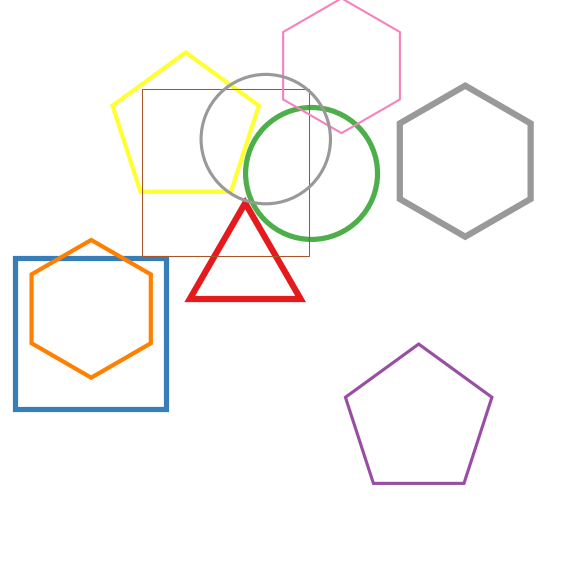[{"shape": "triangle", "thickness": 3, "radius": 0.55, "center": [0.425, 0.537]}, {"shape": "square", "thickness": 2.5, "radius": 0.66, "center": [0.157, 0.422]}, {"shape": "circle", "thickness": 2.5, "radius": 0.57, "center": [0.54, 0.699]}, {"shape": "pentagon", "thickness": 1.5, "radius": 0.67, "center": [0.725, 0.27]}, {"shape": "hexagon", "thickness": 2, "radius": 0.6, "center": [0.158, 0.464]}, {"shape": "pentagon", "thickness": 2, "radius": 0.67, "center": [0.322, 0.775]}, {"shape": "square", "thickness": 0.5, "radius": 0.72, "center": [0.39, 0.701]}, {"shape": "hexagon", "thickness": 1, "radius": 0.58, "center": [0.591, 0.885]}, {"shape": "circle", "thickness": 1.5, "radius": 0.56, "center": [0.46, 0.758]}, {"shape": "hexagon", "thickness": 3, "radius": 0.65, "center": [0.806, 0.72]}]